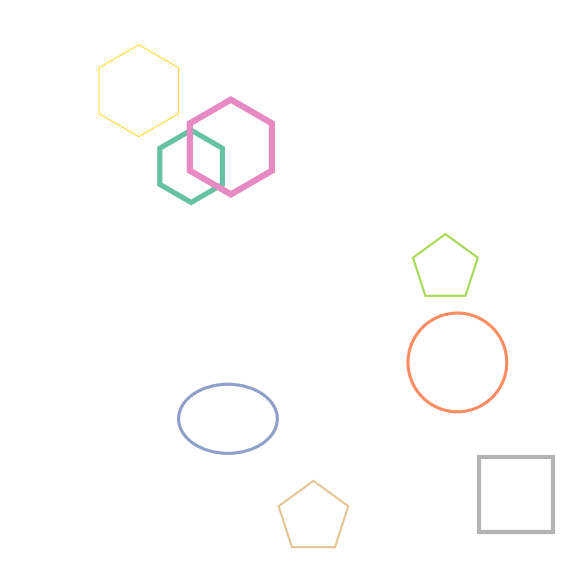[{"shape": "hexagon", "thickness": 2.5, "radius": 0.31, "center": [0.331, 0.711]}, {"shape": "circle", "thickness": 1.5, "radius": 0.43, "center": [0.792, 0.372]}, {"shape": "oval", "thickness": 1.5, "radius": 0.43, "center": [0.395, 0.274]}, {"shape": "hexagon", "thickness": 3, "radius": 0.41, "center": [0.4, 0.745]}, {"shape": "pentagon", "thickness": 1, "radius": 0.3, "center": [0.771, 0.535]}, {"shape": "hexagon", "thickness": 0.5, "radius": 0.4, "center": [0.24, 0.842]}, {"shape": "pentagon", "thickness": 1, "radius": 0.32, "center": [0.543, 0.103]}, {"shape": "square", "thickness": 2, "radius": 0.32, "center": [0.893, 0.143]}]